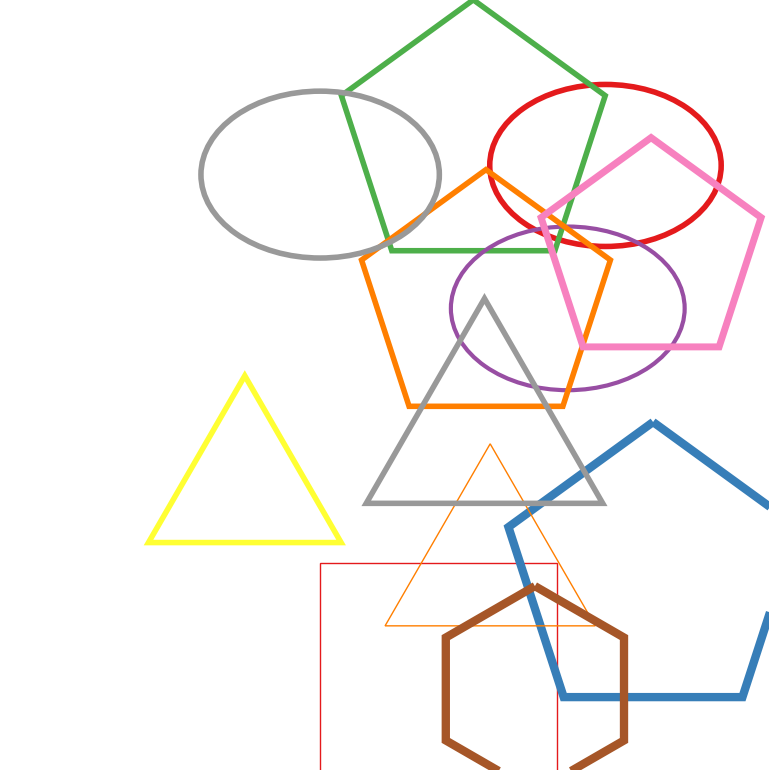[{"shape": "square", "thickness": 0.5, "radius": 0.77, "center": [0.569, 0.115]}, {"shape": "oval", "thickness": 2, "radius": 0.75, "center": [0.786, 0.785]}, {"shape": "pentagon", "thickness": 3, "radius": 0.99, "center": [0.848, 0.254]}, {"shape": "pentagon", "thickness": 2, "radius": 0.9, "center": [0.615, 0.82]}, {"shape": "oval", "thickness": 1.5, "radius": 0.76, "center": [0.737, 0.6]}, {"shape": "triangle", "thickness": 0.5, "radius": 0.79, "center": [0.637, 0.266]}, {"shape": "pentagon", "thickness": 2, "radius": 0.85, "center": [0.631, 0.61]}, {"shape": "triangle", "thickness": 2, "radius": 0.72, "center": [0.318, 0.368]}, {"shape": "hexagon", "thickness": 3, "radius": 0.67, "center": [0.695, 0.105]}, {"shape": "pentagon", "thickness": 2.5, "radius": 0.75, "center": [0.846, 0.671]}, {"shape": "triangle", "thickness": 2, "radius": 0.89, "center": [0.629, 0.435]}, {"shape": "oval", "thickness": 2, "radius": 0.77, "center": [0.416, 0.773]}]